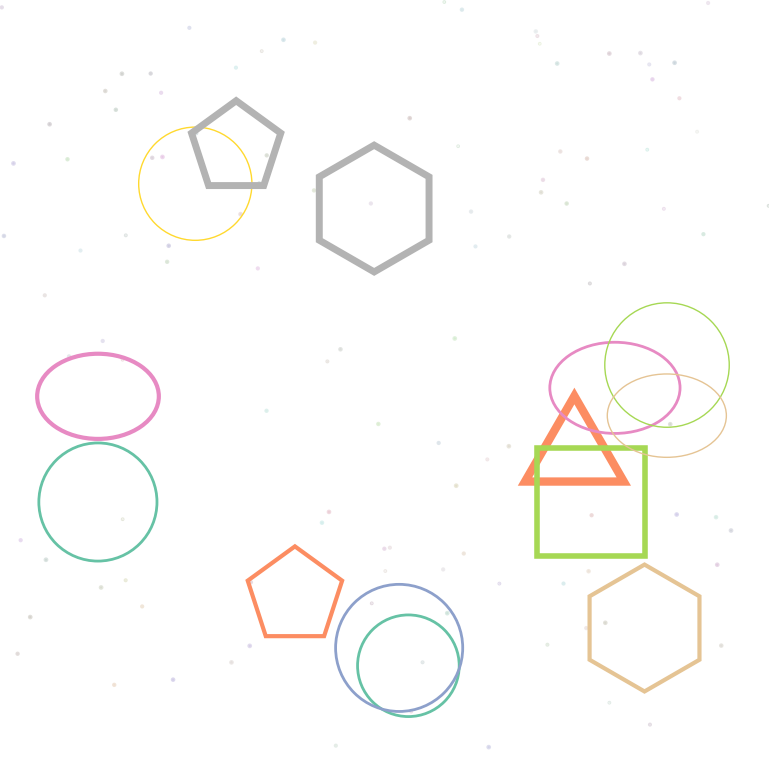[{"shape": "circle", "thickness": 1, "radius": 0.33, "center": [0.53, 0.135]}, {"shape": "circle", "thickness": 1, "radius": 0.38, "center": [0.127, 0.348]}, {"shape": "triangle", "thickness": 3, "radius": 0.37, "center": [0.746, 0.412]}, {"shape": "pentagon", "thickness": 1.5, "radius": 0.32, "center": [0.383, 0.226]}, {"shape": "circle", "thickness": 1, "radius": 0.41, "center": [0.518, 0.159]}, {"shape": "oval", "thickness": 1, "radius": 0.42, "center": [0.799, 0.496]}, {"shape": "oval", "thickness": 1.5, "radius": 0.4, "center": [0.127, 0.485]}, {"shape": "circle", "thickness": 0.5, "radius": 0.4, "center": [0.866, 0.526]}, {"shape": "square", "thickness": 2, "radius": 0.35, "center": [0.768, 0.348]}, {"shape": "circle", "thickness": 0.5, "radius": 0.37, "center": [0.254, 0.761]}, {"shape": "oval", "thickness": 0.5, "radius": 0.39, "center": [0.866, 0.46]}, {"shape": "hexagon", "thickness": 1.5, "radius": 0.41, "center": [0.837, 0.184]}, {"shape": "hexagon", "thickness": 2.5, "radius": 0.41, "center": [0.486, 0.729]}, {"shape": "pentagon", "thickness": 2.5, "radius": 0.3, "center": [0.307, 0.808]}]